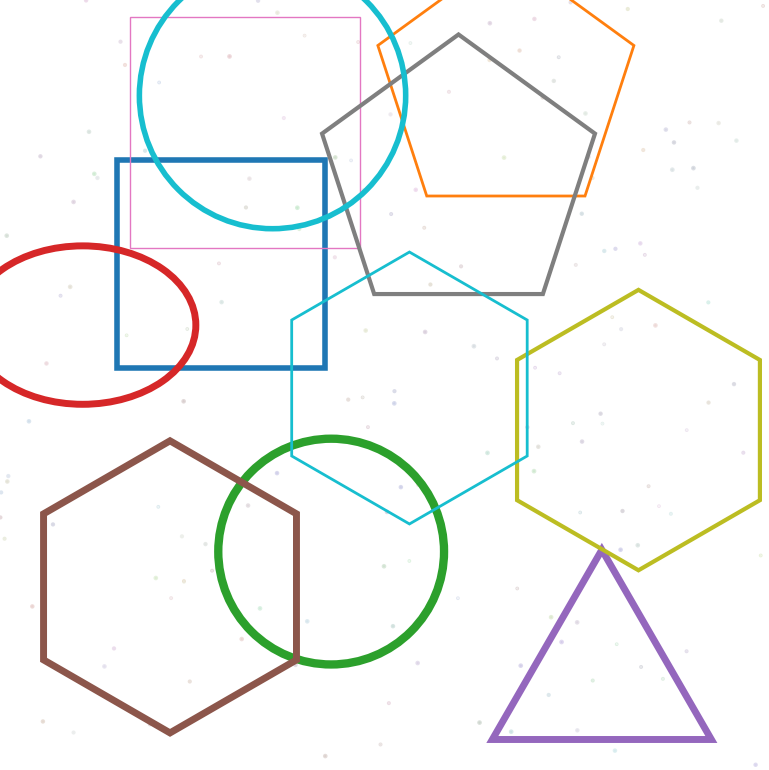[{"shape": "square", "thickness": 2, "radius": 0.68, "center": [0.287, 0.657]}, {"shape": "pentagon", "thickness": 1, "radius": 0.87, "center": [0.657, 0.887]}, {"shape": "circle", "thickness": 3, "radius": 0.73, "center": [0.43, 0.284]}, {"shape": "oval", "thickness": 2.5, "radius": 0.73, "center": [0.107, 0.578]}, {"shape": "triangle", "thickness": 2.5, "radius": 0.82, "center": [0.782, 0.122]}, {"shape": "hexagon", "thickness": 2.5, "radius": 0.95, "center": [0.221, 0.238]}, {"shape": "square", "thickness": 0.5, "radius": 0.75, "center": [0.318, 0.828]}, {"shape": "pentagon", "thickness": 1.5, "radius": 0.93, "center": [0.595, 0.769]}, {"shape": "hexagon", "thickness": 1.5, "radius": 0.91, "center": [0.829, 0.441]}, {"shape": "hexagon", "thickness": 1, "radius": 0.88, "center": [0.532, 0.496]}, {"shape": "circle", "thickness": 2, "radius": 0.86, "center": [0.354, 0.876]}]